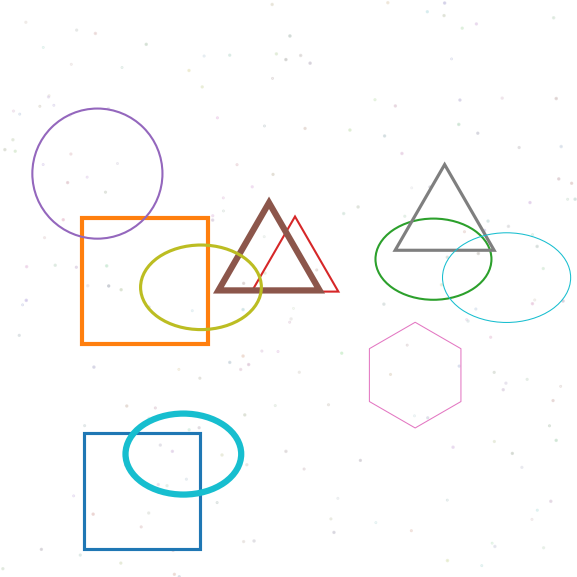[{"shape": "square", "thickness": 1.5, "radius": 0.5, "center": [0.246, 0.149]}, {"shape": "square", "thickness": 2, "radius": 0.54, "center": [0.251, 0.513]}, {"shape": "oval", "thickness": 1, "radius": 0.5, "center": [0.751, 0.55]}, {"shape": "triangle", "thickness": 1, "radius": 0.43, "center": [0.511, 0.538]}, {"shape": "circle", "thickness": 1, "radius": 0.56, "center": [0.169, 0.699]}, {"shape": "triangle", "thickness": 3, "radius": 0.51, "center": [0.466, 0.547]}, {"shape": "hexagon", "thickness": 0.5, "radius": 0.46, "center": [0.719, 0.35]}, {"shape": "triangle", "thickness": 1.5, "radius": 0.49, "center": [0.77, 0.615]}, {"shape": "oval", "thickness": 1.5, "radius": 0.52, "center": [0.348, 0.502]}, {"shape": "oval", "thickness": 3, "radius": 0.5, "center": [0.318, 0.213]}, {"shape": "oval", "thickness": 0.5, "radius": 0.55, "center": [0.877, 0.518]}]